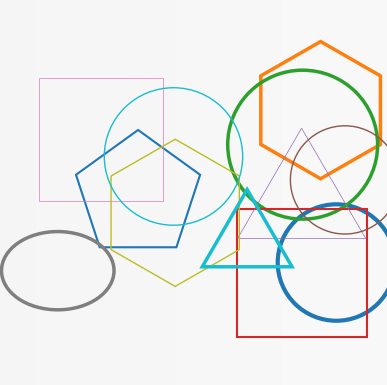[{"shape": "pentagon", "thickness": 1.5, "radius": 0.84, "center": [0.356, 0.494]}, {"shape": "circle", "thickness": 3, "radius": 0.76, "center": [0.868, 0.318]}, {"shape": "hexagon", "thickness": 2.5, "radius": 0.89, "center": [0.827, 0.714]}, {"shape": "circle", "thickness": 2.5, "radius": 0.97, "center": [0.781, 0.624]}, {"shape": "square", "thickness": 1.5, "radius": 0.84, "center": [0.78, 0.291]}, {"shape": "triangle", "thickness": 0.5, "radius": 0.95, "center": [0.778, 0.476]}, {"shape": "circle", "thickness": 1, "radius": 0.7, "center": [0.89, 0.533]}, {"shape": "square", "thickness": 0.5, "radius": 0.8, "center": [0.261, 0.638]}, {"shape": "oval", "thickness": 2.5, "radius": 0.73, "center": [0.149, 0.297]}, {"shape": "hexagon", "thickness": 1, "radius": 0.96, "center": [0.452, 0.447]}, {"shape": "circle", "thickness": 1, "radius": 0.89, "center": [0.448, 0.594]}, {"shape": "triangle", "thickness": 2.5, "radius": 0.67, "center": [0.638, 0.374]}]